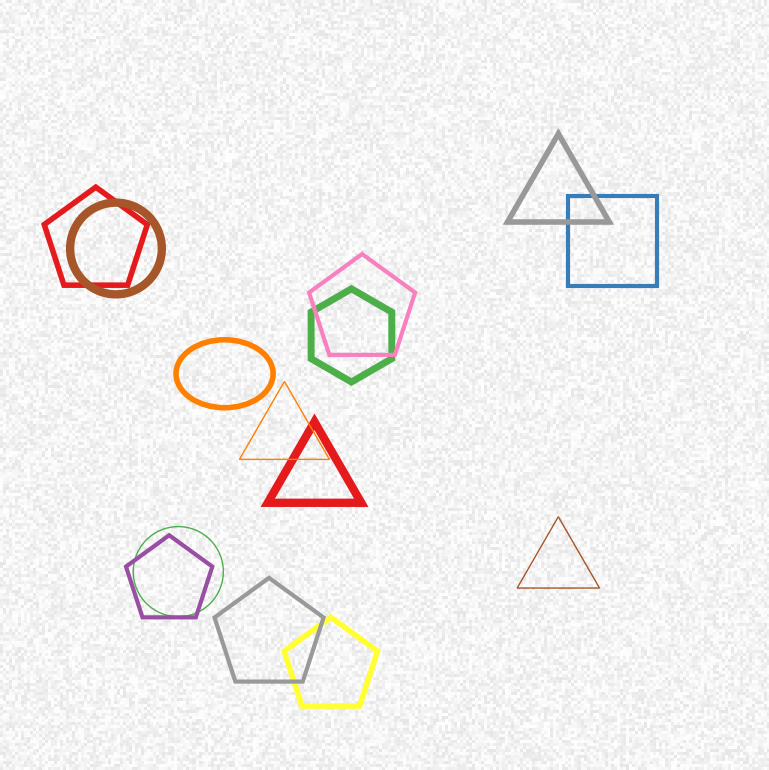[{"shape": "pentagon", "thickness": 2, "radius": 0.35, "center": [0.124, 0.687]}, {"shape": "triangle", "thickness": 3, "radius": 0.35, "center": [0.408, 0.382]}, {"shape": "square", "thickness": 1.5, "radius": 0.29, "center": [0.795, 0.687]}, {"shape": "circle", "thickness": 0.5, "radius": 0.29, "center": [0.232, 0.258]}, {"shape": "hexagon", "thickness": 2.5, "radius": 0.3, "center": [0.456, 0.564]}, {"shape": "pentagon", "thickness": 1.5, "radius": 0.29, "center": [0.22, 0.246]}, {"shape": "oval", "thickness": 2, "radius": 0.32, "center": [0.292, 0.515]}, {"shape": "triangle", "thickness": 0.5, "radius": 0.34, "center": [0.369, 0.437]}, {"shape": "pentagon", "thickness": 2, "radius": 0.32, "center": [0.43, 0.135]}, {"shape": "circle", "thickness": 3, "radius": 0.3, "center": [0.151, 0.677]}, {"shape": "triangle", "thickness": 0.5, "radius": 0.31, "center": [0.725, 0.267]}, {"shape": "pentagon", "thickness": 1.5, "radius": 0.36, "center": [0.47, 0.598]}, {"shape": "pentagon", "thickness": 1.5, "radius": 0.37, "center": [0.349, 0.175]}, {"shape": "triangle", "thickness": 2, "radius": 0.38, "center": [0.725, 0.75]}]